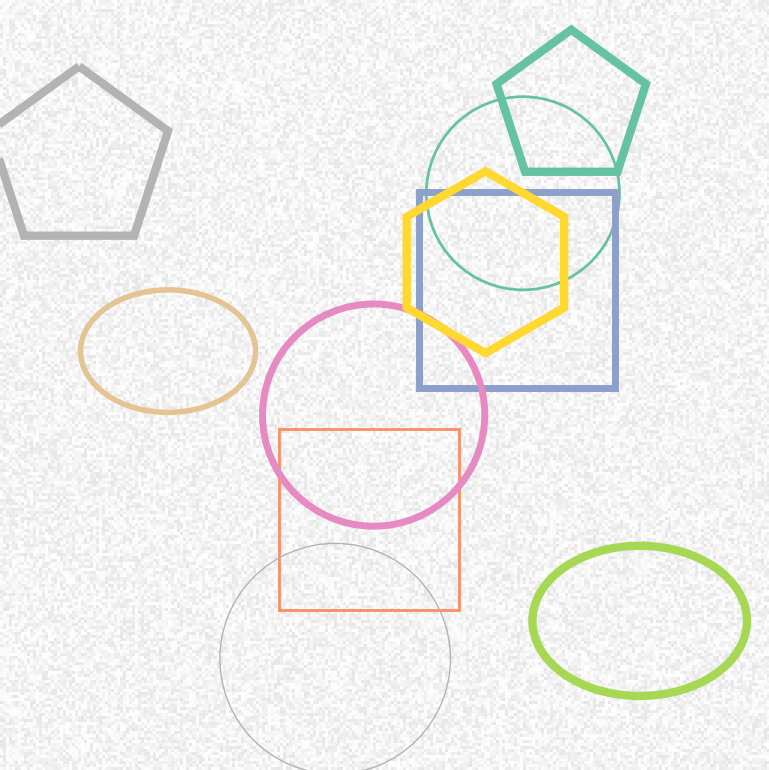[{"shape": "circle", "thickness": 1, "radius": 0.63, "center": [0.679, 0.749]}, {"shape": "pentagon", "thickness": 3, "radius": 0.51, "center": [0.742, 0.859]}, {"shape": "square", "thickness": 1, "radius": 0.59, "center": [0.479, 0.325]}, {"shape": "square", "thickness": 2.5, "radius": 0.64, "center": [0.671, 0.623]}, {"shape": "circle", "thickness": 2.5, "radius": 0.72, "center": [0.485, 0.461]}, {"shape": "oval", "thickness": 3, "radius": 0.7, "center": [0.831, 0.194]}, {"shape": "hexagon", "thickness": 3, "radius": 0.59, "center": [0.63, 0.659]}, {"shape": "oval", "thickness": 2, "radius": 0.57, "center": [0.218, 0.544]}, {"shape": "pentagon", "thickness": 3, "radius": 0.61, "center": [0.103, 0.792]}, {"shape": "circle", "thickness": 0.5, "radius": 0.75, "center": [0.435, 0.145]}]